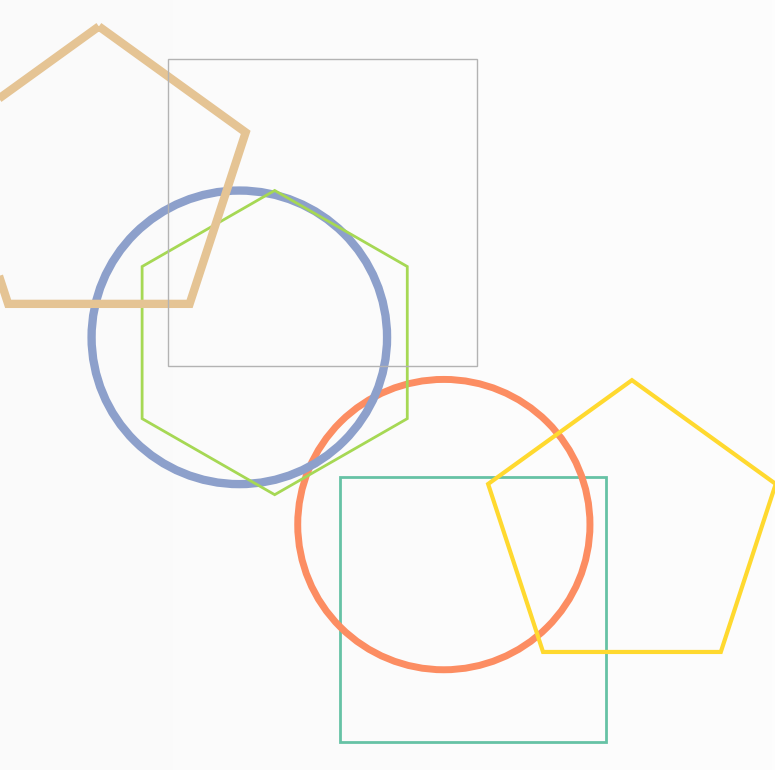[{"shape": "square", "thickness": 1, "radius": 0.86, "center": [0.611, 0.208]}, {"shape": "circle", "thickness": 2.5, "radius": 0.94, "center": [0.573, 0.319]}, {"shape": "circle", "thickness": 3, "radius": 0.95, "center": [0.309, 0.562]}, {"shape": "hexagon", "thickness": 1, "radius": 0.99, "center": [0.354, 0.555]}, {"shape": "pentagon", "thickness": 1.5, "radius": 0.98, "center": [0.815, 0.311]}, {"shape": "pentagon", "thickness": 3, "radius": 1.0, "center": [0.128, 0.767]}, {"shape": "square", "thickness": 0.5, "radius": 1.0, "center": [0.416, 0.724]}]